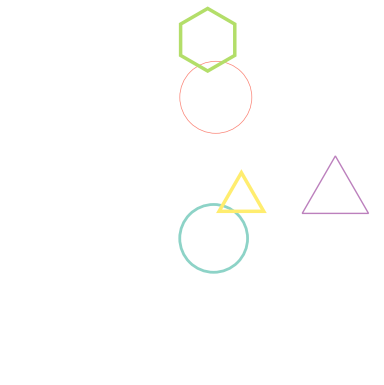[{"shape": "circle", "thickness": 2, "radius": 0.44, "center": [0.555, 0.381]}, {"shape": "circle", "thickness": 0.5, "radius": 0.47, "center": [0.561, 0.747]}, {"shape": "hexagon", "thickness": 2.5, "radius": 0.41, "center": [0.539, 0.897]}, {"shape": "triangle", "thickness": 1, "radius": 0.5, "center": [0.871, 0.495]}, {"shape": "triangle", "thickness": 2.5, "radius": 0.33, "center": [0.627, 0.485]}]